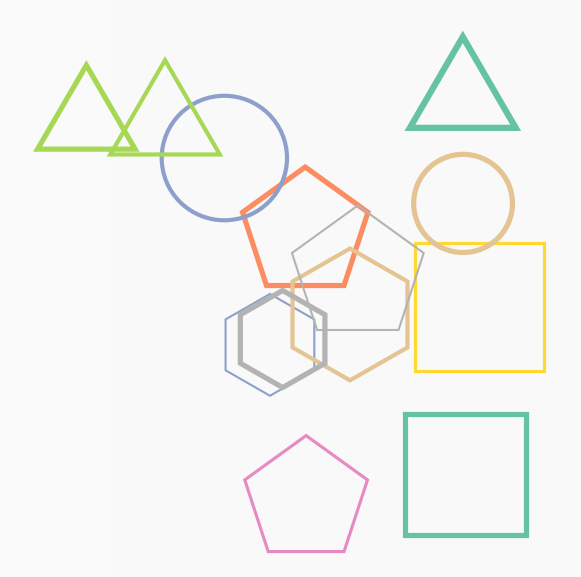[{"shape": "square", "thickness": 2.5, "radius": 0.52, "center": [0.801, 0.178]}, {"shape": "triangle", "thickness": 3, "radius": 0.53, "center": [0.796, 0.83]}, {"shape": "pentagon", "thickness": 2.5, "radius": 0.57, "center": [0.525, 0.596]}, {"shape": "hexagon", "thickness": 1, "radius": 0.44, "center": [0.464, 0.402]}, {"shape": "circle", "thickness": 2, "radius": 0.54, "center": [0.386, 0.725]}, {"shape": "pentagon", "thickness": 1.5, "radius": 0.56, "center": [0.527, 0.134]}, {"shape": "triangle", "thickness": 2, "radius": 0.54, "center": [0.284, 0.786]}, {"shape": "triangle", "thickness": 2.5, "radius": 0.48, "center": [0.149, 0.789]}, {"shape": "square", "thickness": 1.5, "radius": 0.55, "center": [0.825, 0.468]}, {"shape": "hexagon", "thickness": 2, "radius": 0.57, "center": [0.602, 0.455]}, {"shape": "circle", "thickness": 2.5, "radius": 0.42, "center": [0.797, 0.647]}, {"shape": "pentagon", "thickness": 1, "radius": 0.6, "center": [0.616, 0.524]}, {"shape": "hexagon", "thickness": 2.5, "radius": 0.42, "center": [0.486, 0.412]}]